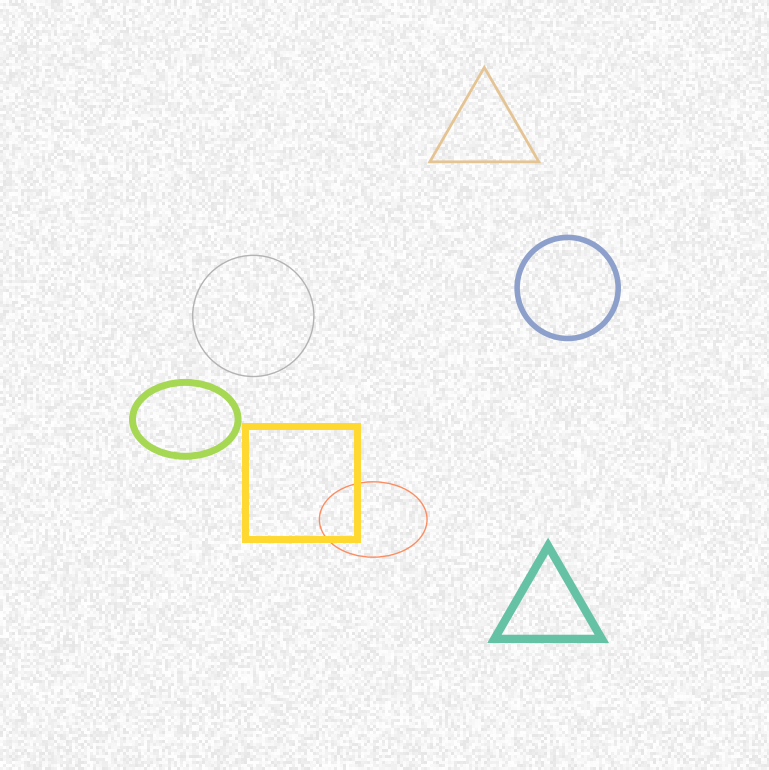[{"shape": "triangle", "thickness": 3, "radius": 0.4, "center": [0.712, 0.211]}, {"shape": "oval", "thickness": 0.5, "radius": 0.35, "center": [0.485, 0.325]}, {"shape": "circle", "thickness": 2, "radius": 0.33, "center": [0.737, 0.626]}, {"shape": "oval", "thickness": 2.5, "radius": 0.34, "center": [0.241, 0.455]}, {"shape": "square", "thickness": 2.5, "radius": 0.37, "center": [0.391, 0.374]}, {"shape": "triangle", "thickness": 1, "radius": 0.41, "center": [0.629, 0.831]}, {"shape": "circle", "thickness": 0.5, "radius": 0.39, "center": [0.329, 0.59]}]